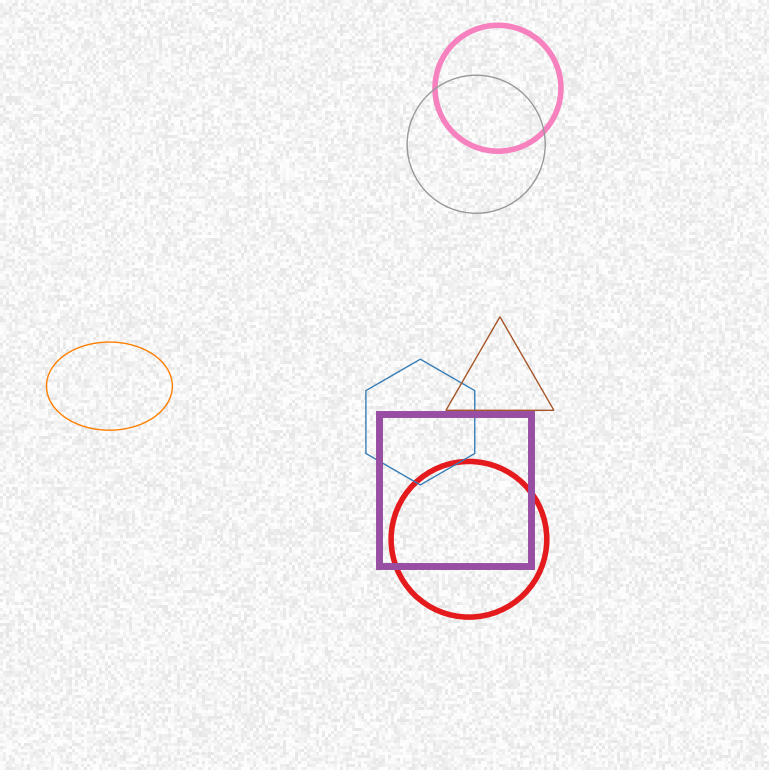[{"shape": "circle", "thickness": 2, "radius": 0.51, "center": [0.609, 0.3]}, {"shape": "hexagon", "thickness": 0.5, "radius": 0.41, "center": [0.546, 0.452]}, {"shape": "square", "thickness": 2.5, "radius": 0.49, "center": [0.591, 0.363]}, {"shape": "oval", "thickness": 0.5, "radius": 0.41, "center": [0.142, 0.499]}, {"shape": "triangle", "thickness": 0.5, "radius": 0.4, "center": [0.649, 0.508]}, {"shape": "circle", "thickness": 2, "radius": 0.41, "center": [0.647, 0.885]}, {"shape": "circle", "thickness": 0.5, "radius": 0.45, "center": [0.618, 0.813]}]